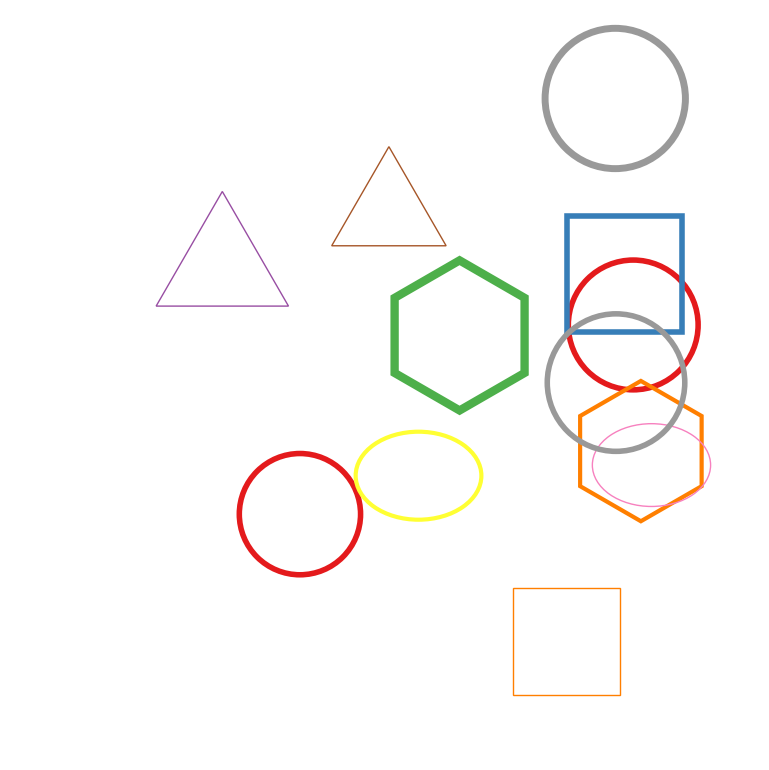[{"shape": "circle", "thickness": 2, "radius": 0.42, "center": [0.822, 0.578]}, {"shape": "circle", "thickness": 2, "radius": 0.39, "center": [0.39, 0.332]}, {"shape": "square", "thickness": 2, "radius": 0.37, "center": [0.811, 0.644]}, {"shape": "hexagon", "thickness": 3, "radius": 0.49, "center": [0.597, 0.564]}, {"shape": "triangle", "thickness": 0.5, "radius": 0.5, "center": [0.289, 0.652]}, {"shape": "hexagon", "thickness": 1.5, "radius": 0.46, "center": [0.832, 0.414]}, {"shape": "square", "thickness": 0.5, "radius": 0.35, "center": [0.735, 0.166]}, {"shape": "oval", "thickness": 1.5, "radius": 0.41, "center": [0.544, 0.382]}, {"shape": "triangle", "thickness": 0.5, "radius": 0.43, "center": [0.505, 0.724]}, {"shape": "oval", "thickness": 0.5, "radius": 0.38, "center": [0.846, 0.396]}, {"shape": "circle", "thickness": 2, "radius": 0.45, "center": [0.8, 0.503]}, {"shape": "circle", "thickness": 2.5, "radius": 0.46, "center": [0.799, 0.872]}]